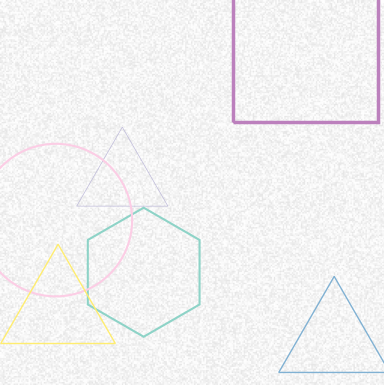[{"shape": "hexagon", "thickness": 1.5, "radius": 0.84, "center": [0.373, 0.293]}, {"shape": "triangle", "thickness": 0.5, "radius": 0.68, "center": [0.318, 0.533]}, {"shape": "triangle", "thickness": 1, "radius": 0.83, "center": [0.868, 0.116]}, {"shape": "circle", "thickness": 1.5, "radius": 0.99, "center": [0.145, 0.428]}, {"shape": "square", "thickness": 2.5, "radius": 0.94, "center": [0.793, 0.871]}, {"shape": "triangle", "thickness": 1, "radius": 0.86, "center": [0.151, 0.194]}]